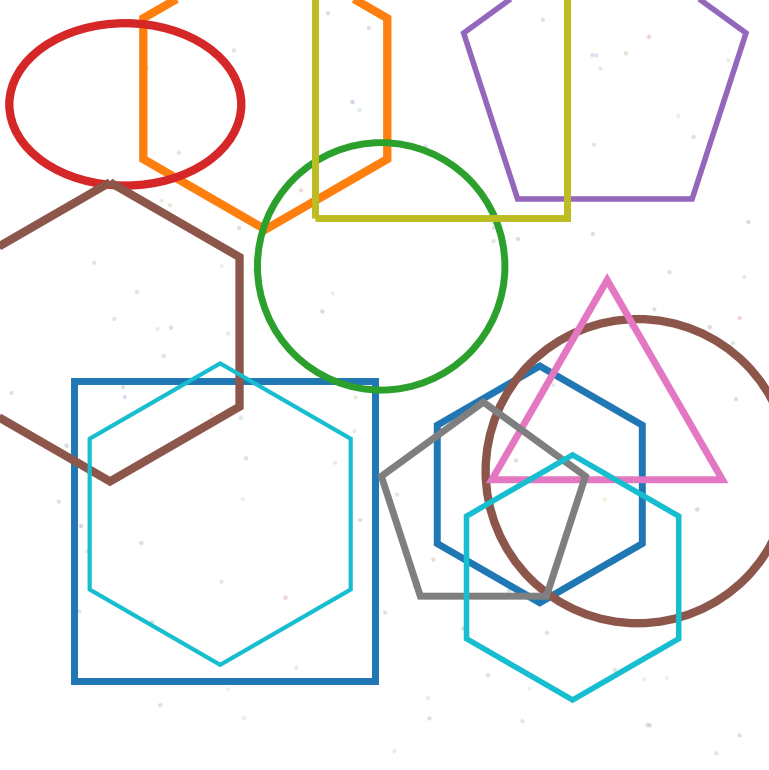[{"shape": "square", "thickness": 2.5, "radius": 0.98, "center": [0.291, 0.31]}, {"shape": "hexagon", "thickness": 2.5, "radius": 0.77, "center": [0.701, 0.371]}, {"shape": "hexagon", "thickness": 3, "radius": 0.91, "center": [0.345, 0.885]}, {"shape": "circle", "thickness": 2.5, "radius": 0.8, "center": [0.495, 0.654]}, {"shape": "oval", "thickness": 3, "radius": 0.75, "center": [0.163, 0.864]}, {"shape": "pentagon", "thickness": 2, "radius": 0.96, "center": [0.786, 0.898]}, {"shape": "circle", "thickness": 3, "radius": 0.99, "center": [0.828, 0.388]}, {"shape": "hexagon", "thickness": 3, "radius": 0.97, "center": [0.143, 0.569]}, {"shape": "triangle", "thickness": 2.5, "radius": 0.86, "center": [0.789, 0.463]}, {"shape": "pentagon", "thickness": 2.5, "radius": 0.7, "center": [0.628, 0.338]}, {"shape": "square", "thickness": 2.5, "radius": 0.82, "center": [0.572, 0.881]}, {"shape": "hexagon", "thickness": 1.5, "radius": 0.98, "center": [0.286, 0.332]}, {"shape": "hexagon", "thickness": 2, "radius": 0.8, "center": [0.744, 0.25]}]